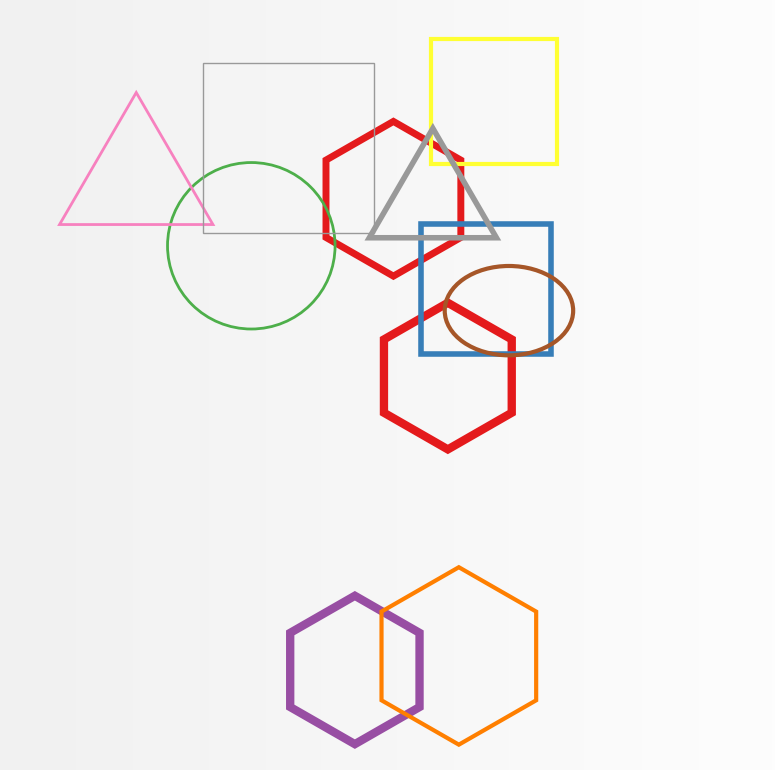[{"shape": "hexagon", "thickness": 2.5, "radius": 0.5, "center": [0.508, 0.742]}, {"shape": "hexagon", "thickness": 3, "radius": 0.48, "center": [0.578, 0.512]}, {"shape": "square", "thickness": 2, "radius": 0.42, "center": [0.627, 0.625]}, {"shape": "circle", "thickness": 1, "radius": 0.54, "center": [0.324, 0.681]}, {"shape": "hexagon", "thickness": 3, "radius": 0.48, "center": [0.458, 0.13]}, {"shape": "hexagon", "thickness": 1.5, "radius": 0.58, "center": [0.592, 0.148]}, {"shape": "square", "thickness": 1.5, "radius": 0.4, "center": [0.637, 0.868]}, {"shape": "oval", "thickness": 1.5, "radius": 0.41, "center": [0.657, 0.597]}, {"shape": "triangle", "thickness": 1, "radius": 0.57, "center": [0.176, 0.766]}, {"shape": "square", "thickness": 0.5, "radius": 0.55, "center": [0.372, 0.808]}, {"shape": "triangle", "thickness": 2, "radius": 0.47, "center": [0.559, 0.739]}]